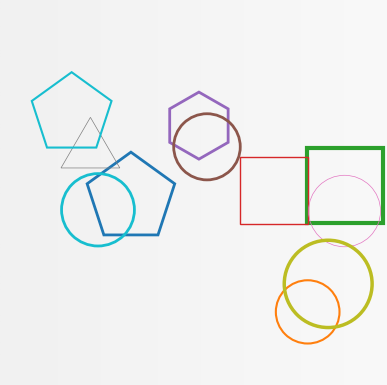[{"shape": "pentagon", "thickness": 2, "radius": 0.59, "center": [0.338, 0.486]}, {"shape": "circle", "thickness": 1.5, "radius": 0.41, "center": [0.794, 0.19]}, {"shape": "square", "thickness": 3, "radius": 0.49, "center": [0.89, 0.519]}, {"shape": "square", "thickness": 1, "radius": 0.44, "center": [0.707, 0.506]}, {"shape": "hexagon", "thickness": 2, "radius": 0.44, "center": [0.513, 0.674]}, {"shape": "circle", "thickness": 2, "radius": 0.43, "center": [0.534, 0.619]}, {"shape": "circle", "thickness": 0.5, "radius": 0.46, "center": [0.889, 0.452]}, {"shape": "triangle", "thickness": 0.5, "radius": 0.44, "center": [0.233, 0.608]}, {"shape": "circle", "thickness": 2.5, "radius": 0.57, "center": [0.847, 0.263]}, {"shape": "circle", "thickness": 2, "radius": 0.47, "center": [0.253, 0.455]}, {"shape": "pentagon", "thickness": 1.5, "radius": 0.54, "center": [0.185, 0.704]}]